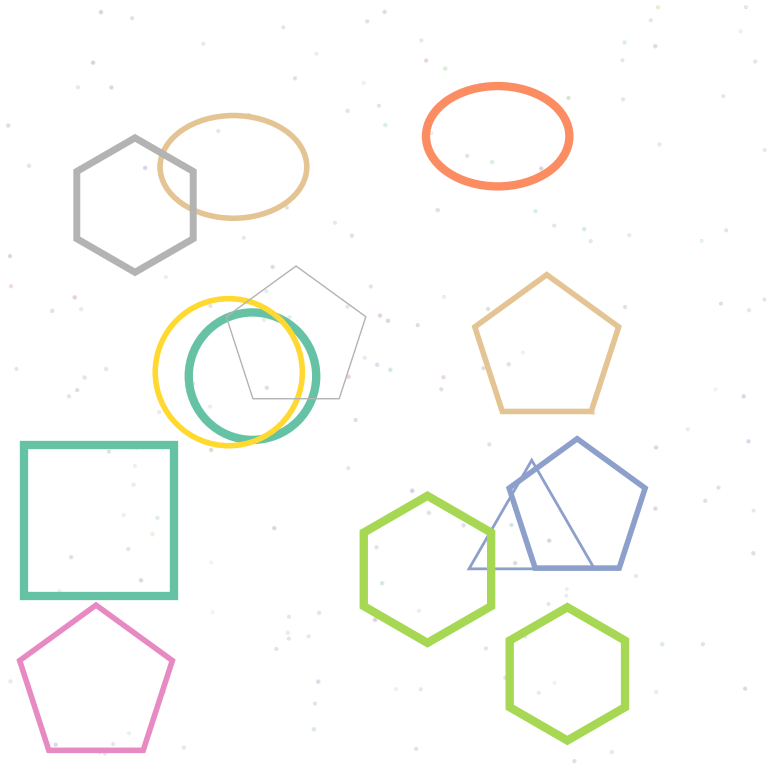[{"shape": "circle", "thickness": 3, "radius": 0.41, "center": [0.328, 0.511]}, {"shape": "square", "thickness": 3, "radius": 0.49, "center": [0.129, 0.324]}, {"shape": "oval", "thickness": 3, "radius": 0.47, "center": [0.646, 0.823]}, {"shape": "triangle", "thickness": 1, "radius": 0.47, "center": [0.691, 0.308]}, {"shape": "pentagon", "thickness": 2, "radius": 0.46, "center": [0.75, 0.337]}, {"shape": "pentagon", "thickness": 2, "radius": 0.52, "center": [0.125, 0.11]}, {"shape": "hexagon", "thickness": 3, "radius": 0.48, "center": [0.555, 0.261]}, {"shape": "hexagon", "thickness": 3, "radius": 0.43, "center": [0.737, 0.125]}, {"shape": "circle", "thickness": 2, "radius": 0.48, "center": [0.297, 0.517]}, {"shape": "oval", "thickness": 2, "radius": 0.48, "center": [0.303, 0.783]}, {"shape": "pentagon", "thickness": 2, "radius": 0.49, "center": [0.71, 0.545]}, {"shape": "pentagon", "thickness": 0.5, "radius": 0.48, "center": [0.384, 0.559]}, {"shape": "hexagon", "thickness": 2.5, "radius": 0.44, "center": [0.175, 0.734]}]